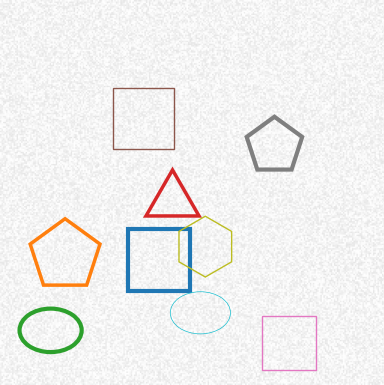[{"shape": "square", "thickness": 3, "radius": 0.4, "center": [0.412, 0.325]}, {"shape": "pentagon", "thickness": 2.5, "radius": 0.48, "center": [0.169, 0.337]}, {"shape": "oval", "thickness": 3, "radius": 0.4, "center": [0.131, 0.142]}, {"shape": "triangle", "thickness": 2.5, "radius": 0.4, "center": [0.448, 0.479]}, {"shape": "square", "thickness": 1, "radius": 0.39, "center": [0.372, 0.691]}, {"shape": "square", "thickness": 1, "radius": 0.35, "center": [0.75, 0.11]}, {"shape": "pentagon", "thickness": 3, "radius": 0.38, "center": [0.713, 0.621]}, {"shape": "hexagon", "thickness": 1, "radius": 0.39, "center": [0.533, 0.359]}, {"shape": "oval", "thickness": 0.5, "radius": 0.39, "center": [0.52, 0.188]}]